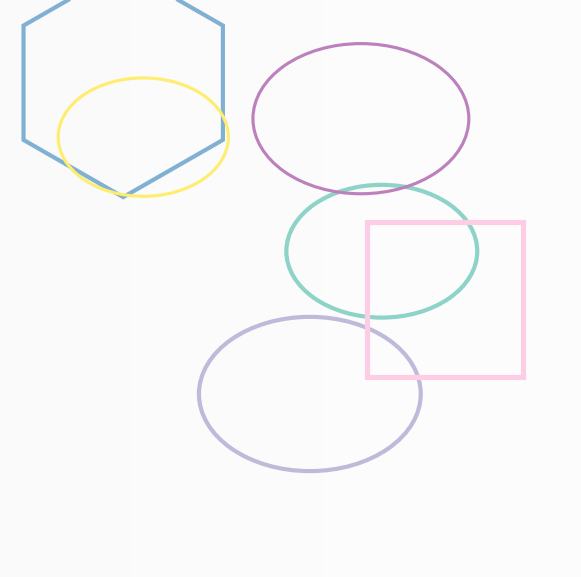[{"shape": "oval", "thickness": 2, "radius": 0.82, "center": [0.657, 0.564]}, {"shape": "oval", "thickness": 2, "radius": 0.95, "center": [0.533, 0.317]}, {"shape": "hexagon", "thickness": 2, "radius": 0.99, "center": [0.212, 0.856]}, {"shape": "square", "thickness": 2.5, "radius": 0.67, "center": [0.765, 0.48]}, {"shape": "oval", "thickness": 1.5, "radius": 0.93, "center": [0.621, 0.794]}, {"shape": "oval", "thickness": 1.5, "radius": 0.73, "center": [0.247, 0.762]}]